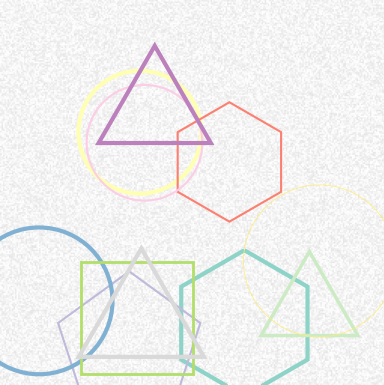[{"shape": "hexagon", "thickness": 3, "radius": 0.95, "center": [0.635, 0.161]}, {"shape": "circle", "thickness": 3, "radius": 0.8, "center": [0.363, 0.657]}, {"shape": "pentagon", "thickness": 1.5, "radius": 0.97, "center": [0.336, 0.101]}, {"shape": "hexagon", "thickness": 1.5, "radius": 0.78, "center": [0.596, 0.579]}, {"shape": "circle", "thickness": 3, "radius": 0.95, "center": [0.102, 0.219]}, {"shape": "square", "thickness": 2, "radius": 0.72, "center": [0.356, 0.175]}, {"shape": "circle", "thickness": 1.5, "radius": 0.75, "center": [0.375, 0.629]}, {"shape": "triangle", "thickness": 3, "radius": 0.94, "center": [0.367, 0.167]}, {"shape": "triangle", "thickness": 3, "radius": 0.84, "center": [0.402, 0.713]}, {"shape": "triangle", "thickness": 2.5, "radius": 0.73, "center": [0.804, 0.201]}, {"shape": "circle", "thickness": 0.5, "radius": 0.99, "center": [0.83, 0.323]}]